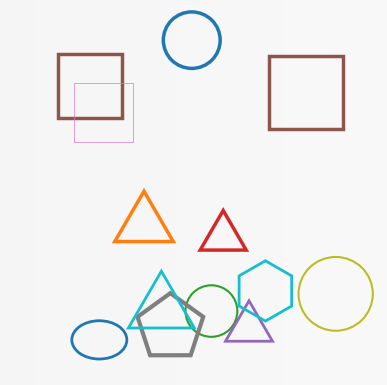[{"shape": "oval", "thickness": 2, "radius": 0.36, "center": [0.256, 0.117]}, {"shape": "circle", "thickness": 2.5, "radius": 0.37, "center": [0.495, 0.896]}, {"shape": "triangle", "thickness": 2.5, "radius": 0.44, "center": [0.372, 0.416]}, {"shape": "circle", "thickness": 1.5, "radius": 0.33, "center": [0.546, 0.192]}, {"shape": "triangle", "thickness": 2.5, "radius": 0.34, "center": [0.576, 0.385]}, {"shape": "triangle", "thickness": 2, "radius": 0.35, "center": [0.643, 0.149]}, {"shape": "square", "thickness": 2.5, "radius": 0.42, "center": [0.233, 0.776]}, {"shape": "square", "thickness": 2.5, "radius": 0.47, "center": [0.79, 0.759]}, {"shape": "square", "thickness": 0.5, "radius": 0.38, "center": [0.268, 0.707]}, {"shape": "pentagon", "thickness": 3, "radius": 0.45, "center": [0.44, 0.149]}, {"shape": "circle", "thickness": 1.5, "radius": 0.48, "center": [0.866, 0.237]}, {"shape": "triangle", "thickness": 2, "radius": 0.49, "center": [0.416, 0.197]}, {"shape": "hexagon", "thickness": 2, "radius": 0.39, "center": [0.685, 0.244]}]